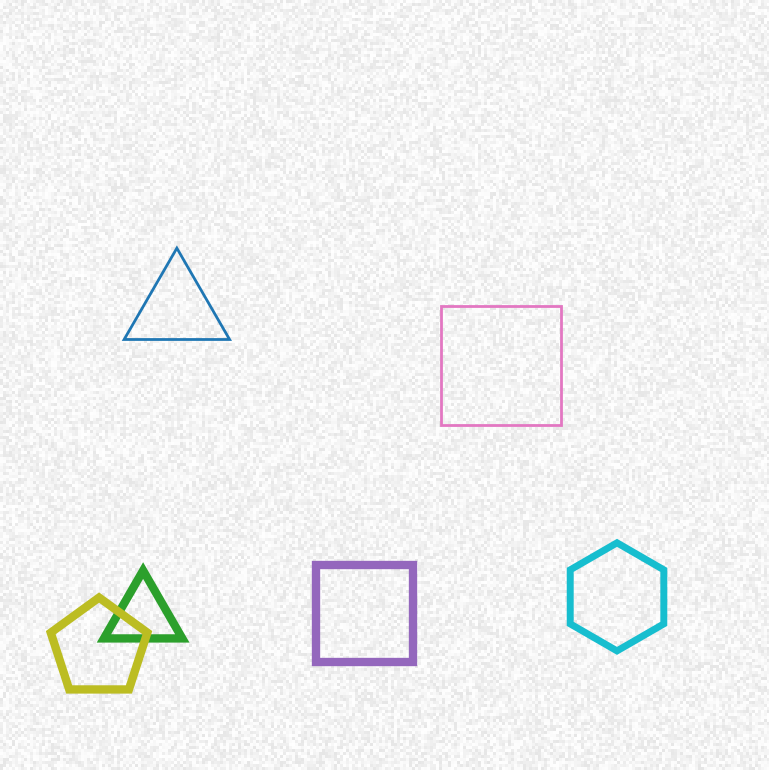[{"shape": "triangle", "thickness": 1, "radius": 0.4, "center": [0.23, 0.599]}, {"shape": "triangle", "thickness": 3, "radius": 0.29, "center": [0.186, 0.2]}, {"shape": "square", "thickness": 3, "radius": 0.31, "center": [0.473, 0.204]}, {"shape": "square", "thickness": 1, "radius": 0.39, "center": [0.65, 0.525]}, {"shape": "pentagon", "thickness": 3, "radius": 0.33, "center": [0.129, 0.158]}, {"shape": "hexagon", "thickness": 2.5, "radius": 0.35, "center": [0.801, 0.225]}]